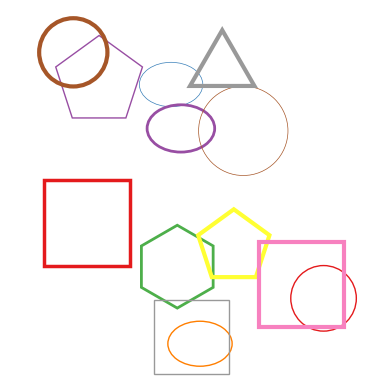[{"shape": "circle", "thickness": 1, "radius": 0.43, "center": [0.84, 0.225]}, {"shape": "square", "thickness": 2.5, "radius": 0.56, "center": [0.226, 0.421]}, {"shape": "oval", "thickness": 0.5, "radius": 0.41, "center": [0.444, 0.78]}, {"shape": "hexagon", "thickness": 2, "radius": 0.54, "center": [0.46, 0.307]}, {"shape": "pentagon", "thickness": 1, "radius": 0.59, "center": [0.257, 0.789]}, {"shape": "oval", "thickness": 2, "radius": 0.44, "center": [0.47, 0.666]}, {"shape": "oval", "thickness": 1, "radius": 0.42, "center": [0.519, 0.107]}, {"shape": "pentagon", "thickness": 3, "radius": 0.49, "center": [0.607, 0.359]}, {"shape": "circle", "thickness": 3, "radius": 0.44, "center": [0.19, 0.864]}, {"shape": "circle", "thickness": 0.5, "radius": 0.58, "center": [0.632, 0.66]}, {"shape": "square", "thickness": 3, "radius": 0.55, "center": [0.783, 0.262]}, {"shape": "triangle", "thickness": 3, "radius": 0.48, "center": [0.577, 0.825]}, {"shape": "square", "thickness": 1, "radius": 0.49, "center": [0.498, 0.125]}]